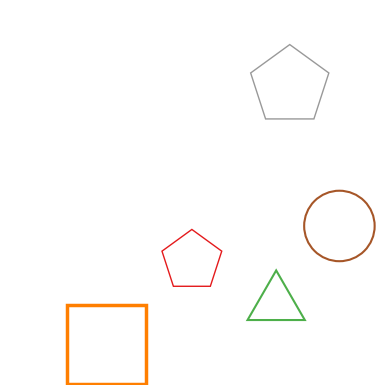[{"shape": "pentagon", "thickness": 1, "radius": 0.41, "center": [0.498, 0.322]}, {"shape": "triangle", "thickness": 1.5, "radius": 0.43, "center": [0.717, 0.212]}, {"shape": "square", "thickness": 2.5, "radius": 0.51, "center": [0.276, 0.105]}, {"shape": "circle", "thickness": 1.5, "radius": 0.46, "center": [0.882, 0.413]}, {"shape": "pentagon", "thickness": 1, "radius": 0.53, "center": [0.753, 0.777]}]